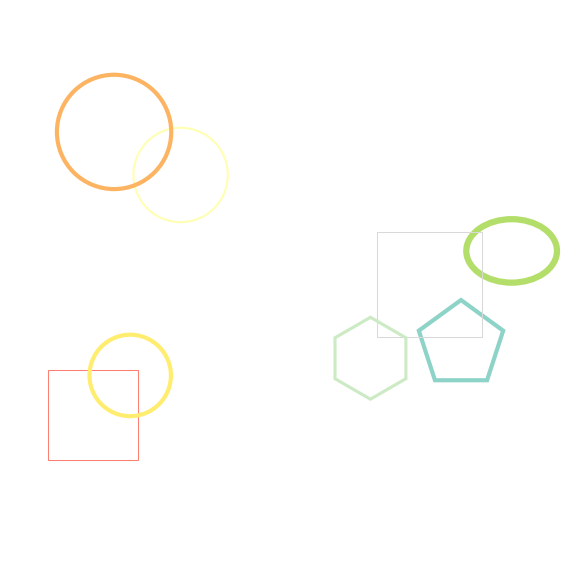[{"shape": "pentagon", "thickness": 2, "radius": 0.38, "center": [0.798, 0.403]}, {"shape": "circle", "thickness": 1, "radius": 0.41, "center": [0.313, 0.696]}, {"shape": "square", "thickness": 0.5, "radius": 0.39, "center": [0.161, 0.281]}, {"shape": "circle", "thickness": 2, "radius": 0.49, "center": [0.198, 0.771]}, {"shape": "oval", "thickness": 3, "radius": 0.39, "center": [0.886, 0.565]}, {"shape": "square", "thickness": 0.5, "radius": 0.45, "center": [0.743, 0.507]}, {"shape": "hexagon", "thickness": 1.5, "radius": 0.35, "center": [0.641, 0.379]}, {"shape": "circle", "thickness": 2, "radius": 0.35, "center": [0.225, 0.349]}]